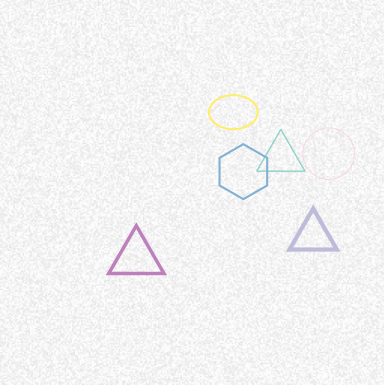[{"shape": "triangle", "thickness": 1, "radius": 0.36, "center": [0.73, 0.592]}, {"shape": "triangle", "thickness": 3, "radius": 0.36, "center": [0.813, 0.387]}, {"shape": "hexagon", "thickness": 1.5, "radius": 0.36, "center": [0.632, 0.554]}, {"shape": "circle", "thickness": 0.5, "radius": 0.33, "center": [0.854, 0.601]}, {"shape": "triangle", "thickness": 2.5, "radius": 0.41, "center": [0.354, 0.331]}, {"shape": "oval", "thickness": 1.5, "radius": 0.32, "center": [0.606, 0.709]}]